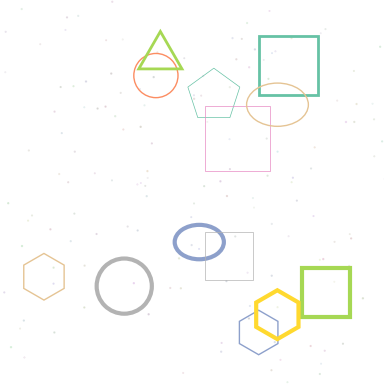[{"shape": "pentagon", "thickness": 0.5, "radius": 0.35, "center": [0.555, 0.752]}, {"shape": "square", "thickness": 2, "radius": 0.38, "center": [0.75, 0.83]}, {"shape": "circle", "thickness": 1, "radius": 0.29, "center": [0.405, 0.804]}, {"shape": "hexagon", "thickness": 1, "radius": 0.29, "center": [0.672, 0.136]}, {"shape": "oval", "thickness": 3, "radius": 0.32, "center": [0.518, 0.371]}, {"shape": "square", "thickness": 0.5, "radius": 0.42, "center": [0.617, 0.64]}, {"shape": "triangle", "thickness": 2, "radius": 0.32, "center": [0.417, 0.853]}, {"shape": "square", "thickness": 3, "radius": 0.31, "center": [0.846, 0.24]}, {"shape": "hexagon", "thickness": 3, "radius": 0.32, "center": [0.72, 0.183]}, {"shape": "hexagon", "thickness": 1, "radius": 0.3, "center": [0.114, 0.281]}, {"shape": "oval", "thickness": 1, "radius": 0.4, "center": [0.721, 0.728]}, {"shape": "square", "thickness": 0.5, "radius": 0.31, "center": [0.594, 0.335]}, {"shape": "circle", "thickness": 3, "radius": 0.36, "center": [0.323, 0.257]}]